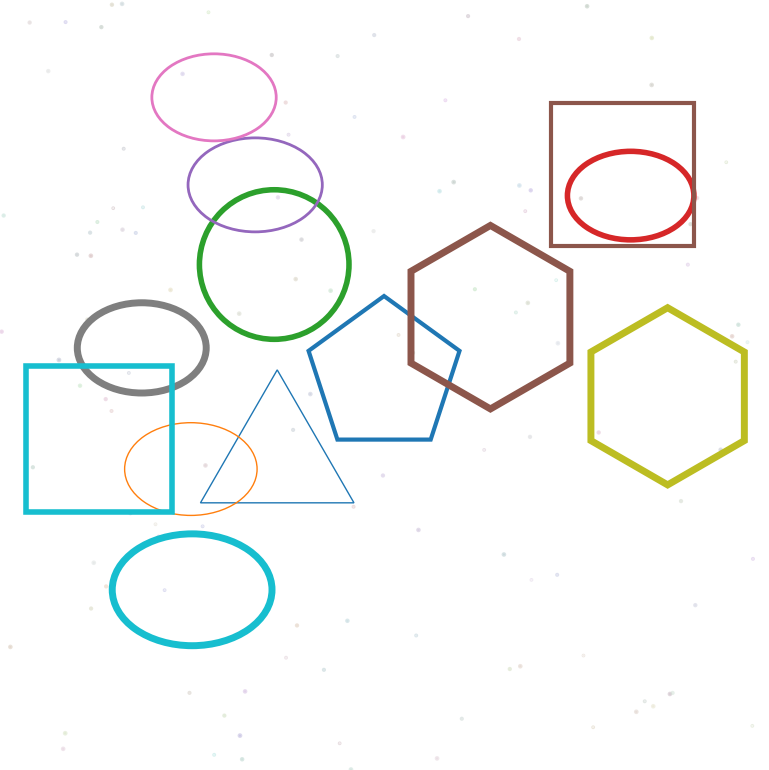[{"shape": "pentagon", "thickness": 1.5, "radius": 0.52, "center": [0.499, 0.512]}, {"shape": "triangle", "thickness": 0.5, "radius": 0.58, "center": [0.36, 0.405]}, {"shape": "oval", "thickness": 0.5, "radius": 0.43, "center": [0.248, 0.391]}, {"shape": "circle", "thickness": 2, "radius": 0.49, "center": [0.356, 0.656]}, {"shape": "oval", "thickness": 2, "radius": 0.41, "center": [0.819, 0.746]}, {"shape": "oval", "thickness": 1, "radius": 0.44, "center": [0.331, 0.76]}, {"shape": "square", "thickness": 1.5, "radius": 0.46, "center": [0.808, 0.773]}, {"shape": "hexagon", "thickness": 2.5, "radius": 0.6, "center": [0.637, 0.588]}, {"shape": "oval", "thickness": 1, "radius": 0.4, "center": [0.278, 0.874]}, {"shape": "oval", "thickness": 2.5, "radius": 0.42, "center": [0.184, 0.548]}, {"shape": "hexagon", "thickness": 2.5, "radius": 0.58, "center": [0.867, 0.485]}, {"shape": "oval", "thickness": 2.5, "radius": 0.52, "center": [0.25, 0.234]}, {"shape": "square", "thickness": 2, "radius": 0.48, "center": [0.128, 0.429]}]